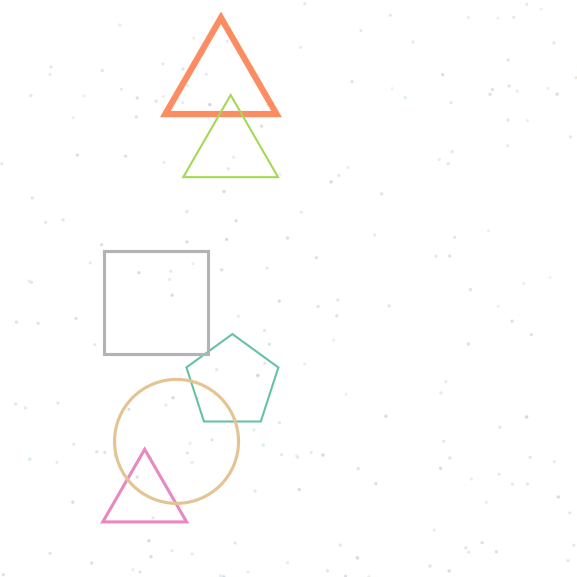[{"shape": "pentagon", "thickness": 1, "radius": 0.42, "center": [0.402, 0.337]}, {"shape": "triangle", "thickness": 3, "radius": 0.56, "center": [0.383, 0.857]}, {"shape": "triangle", "thickness": 1.5, "radius": 0.42, "center": [0.251, 0.137]}, {"shape": "triangle", "thickness": 1, "radius": 0.47, "center": [0.399, 0.74]}, {"shape": "circle", "thickness": 1.5, "radius": 0.54, "center": [0.306, 0.235]}, {"shape": "square", "thickness": 1.5, "radius": 0.45, "center": [0.27, 0.475]}]